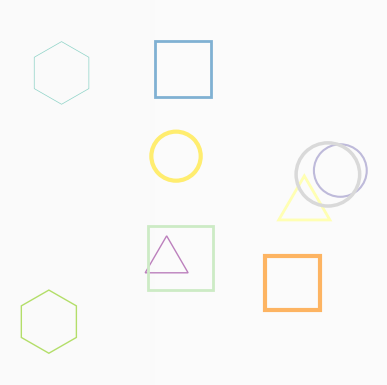[{"shape": "hexagon", "thickness": 0.5, "radius": 0.41, "center": [0.159, 0.811]}, {"shape": "triangle", "thickness": 2, "radius": 0.38, "center": [0.785, 0.467]}, {"shape": "circle", "thickness": 1.5, "radius": 0.34, "center": [0.878, 0.557]}, {"shape": "square", "thickness": 2, "radius": 0.36, "center": [0.473, 0.821]}, {"shape": "square", "thickness": 3, "radius": 0.35, "center": [0.755, 0.265]}, {"shape": "hexagon", "thickness": 1, "radius": 0.41, "center": [0.126, 0.165]}, {"shape": "circle", "thickness": 2.5, "radius": 0.41, "center": [0.846, 0.547]}, {"shape": "triangle", "thickness": 1, "radius": 0.32, "center": [0.43, 0.323]}, {"shape": "square", "thickness": 2, "radius": 0.42, "center": [0.467, 0.33]}, {"shape": "circle", "thickness": 3, "radius": 0.32, "center": [0.454, 0.594]}]